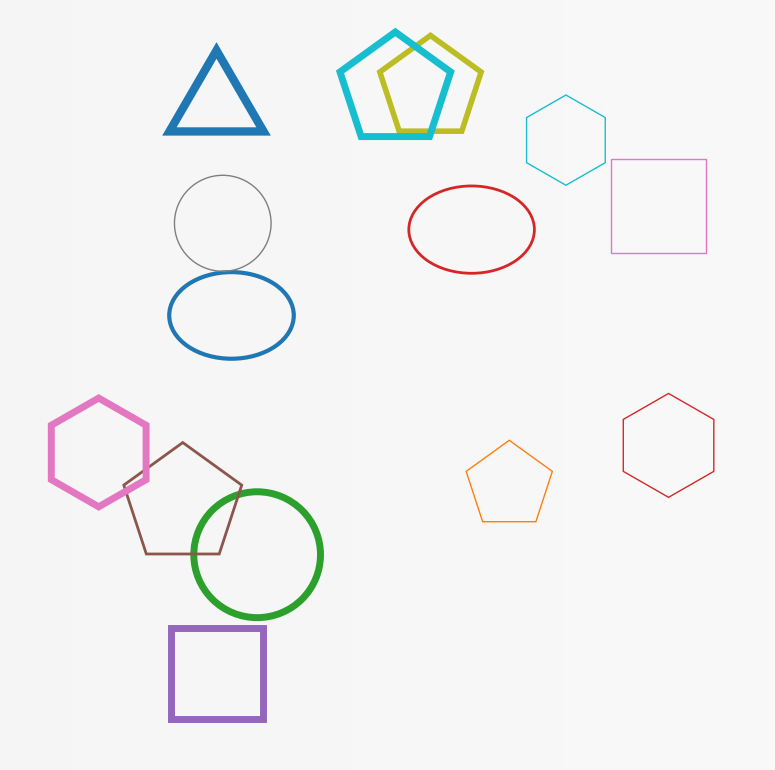[{"shape": "oval", "thickness": 1.5, "radius": 0.4, "center": [0.299, 0.59]}, {"shape": "triangle", "thickness": 3, "radius": 0.35, "center": [0.279, 0.864]}, {"shape": "pentagon", "thickness": 0.5, "radius": 0.29, "center": [0.657, 0.37]}, {"shape": "circle", "thickness": 2.5, "radius": 0.41, "center": [0.332, 0.28]}, {"shape": "oval", "thickness": 1, "radius": 0.41, "center": [0.609, 0.702]}, {"shape": "hexagon", "thickness": 0.5, "radius": 0.34, "center": [0.863, 0.422]}, {"shape": "square", "thickness": 2.5, "radius": 0.3, "center": [0.28, 0.125]}, {"shape": "pentagon", "thickness": 1, "radius": 0.4, "center": [0.236, 0.345]}, {"shape": "hexagon", "thickness": 2.5, "radius": 0.35, "center": [0.127, 0.412]}, {"shape": "square", "thickness": 0.5, "radius": 0.3, "center": [0.85, 0.733]}, {"shape": "circle", "thickness": 0.5, "radius": 0.31, "center": [0.287, 0.71]}, {"shape": "pentagon", "thickness": 2, "radius": 0.34, "center": [0.555, 0.885]}, {"shape": "hexagon", "thickness": 0.5, "radius": 0.29, "center": [0.73, 0.818]}, {"shape": "pentagon", "thickness": 2.5, "radius": 0.38, "center": [0.51, 0.883]}]